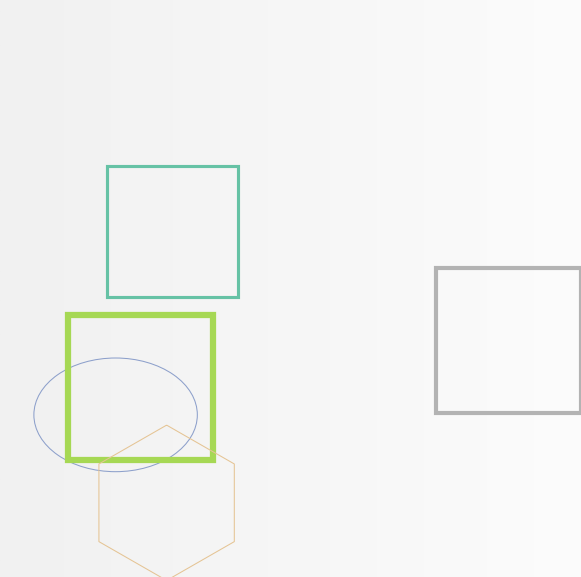[{"shape": "square", "thickness": 1.5, "radius": 0.56, "center": [0.297, 0.598]}, {"shape": "oval", "thickness": 0.5, "radius": 0.7, "center": [0.199, 0.281]}, {"shape": "square", "thickness": 3, "radius": 0.62, "center": [0.242, 0.328]}, {"shape": "hexagon", "thickness": 0.5, "radius": 0.67, "center": [0.287, 0.129]}, {"shape": "square", "thickness": 2, "radius": 0.62, "center": [0.875, 0.409]}]